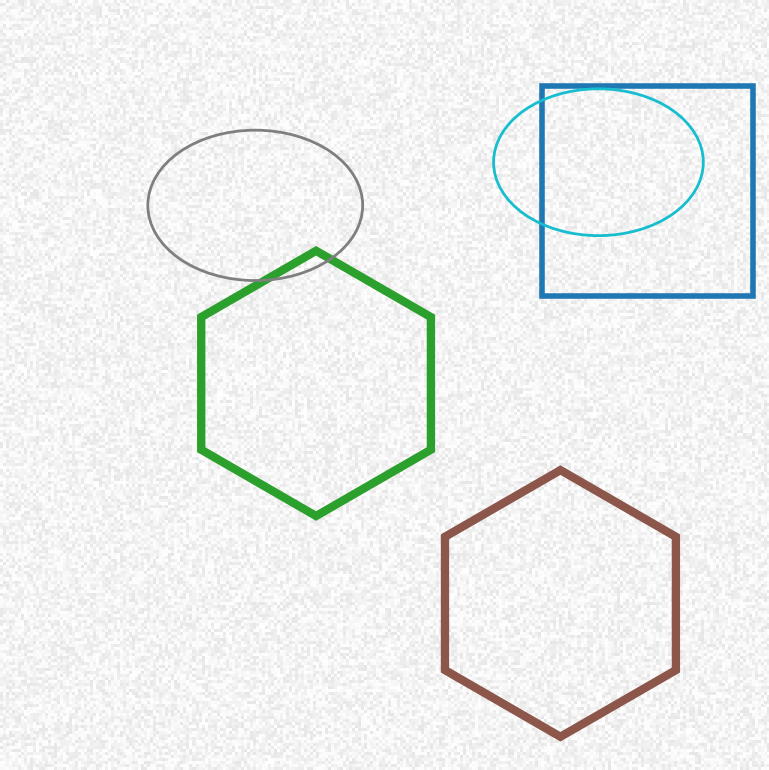[{"shape": "square", "thickness": 2, "radius": 0.68, "center": [0.841, 0.752]}, {"shape": "hexagon", "thickness": 3, "radius": 0.86, "center": [0.41, 0.502]}, {"shape": "hexagon", "thickness": 3, "radius": 0.87, "center": [0.728, 0.216]}, {"shape": "oval", "thickness": 1, "radius": 0.7, "center": [0.331, 0.733]}, {"shape": "oval", "thickness": 1, "radius": 0.68, "center": [0.777, 0.789]}]